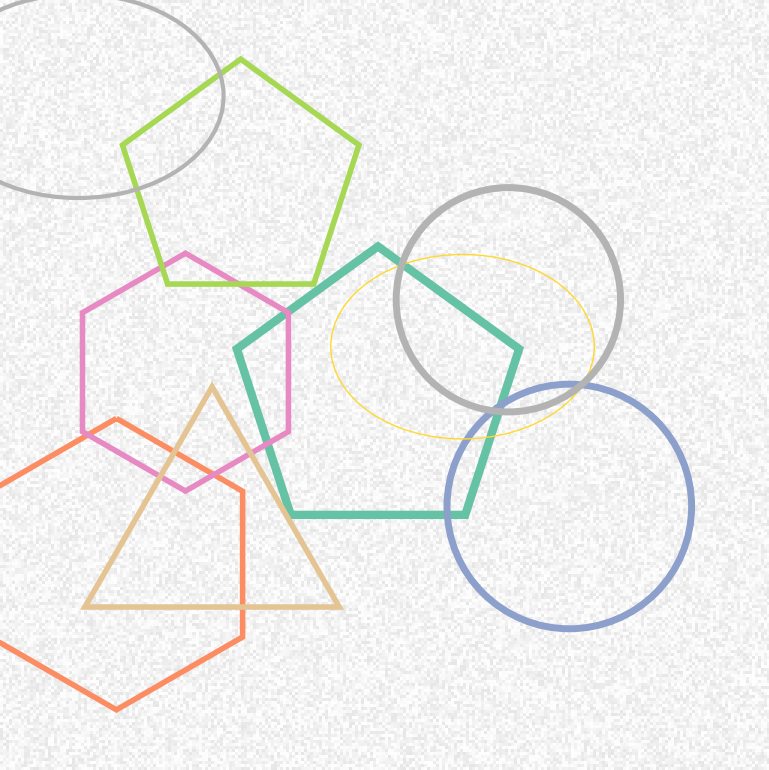[{"shape": "pentagon", "thickness": 3, "radius": 0.96, "center": [0.491, 0.487]}, {"shape": "hexagon", "thickness": 2, "radius": 0.95, "center": [0.151, 0.267]}, {"shape": "circle", "thickness": 2.5, "radius": 0.79, "center": [0.739, 0.342]}, {"shape": "hexagon", "thickness": 2, "radius": 0.77, "center": [0.241, 0.517]}, {"shape": "pentagon", "thickness": 2, "radius": 0.81, "center": [0.313, 0.762]}, {"shape": "oval", "thickness": 0.5, "radius": 0.86, "center": [0.601, 0.55]}, {"shape": "triangle", "thickness": 2, "radius": 0.95, "center": [0.275, 0.307]}, {"shape": "circle", "thickness": 2.5, "radius": 0.73, "center": [0.66, 0.611]}, {"shape": "oval", "thickness": 1.5, "radius": 0.95, "center": [0.101, 0.875]}]